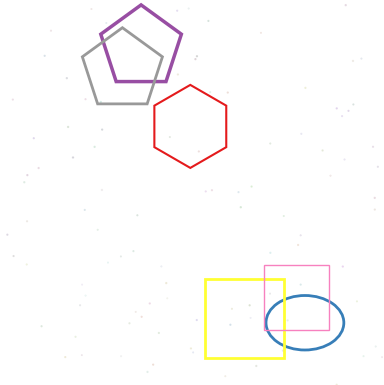[{"shape": "hexagon", "thickness": 1.5, "radius": 0.54, "center": [0.494, 0.672]}, {"shape": "oval", "thickness": 2, "radius": 0.51, "center": [0.792, 0.162]}, {"shape": "pentagon", "thickness": 2.5, "radius": 0.55, "center": [0.366, 0.877]}, {"shape": "square", "thickness": 2, "radius": 0.51, "center": [0.636, 0.173]}, {"shape": "square", "thickness": 1, "radius": 0.42, "center": [0.77, 0.228]}, {"shape": "pentagon", "thickness": 2, "radius": 0.55, "center": [0.318, 0.819]}]